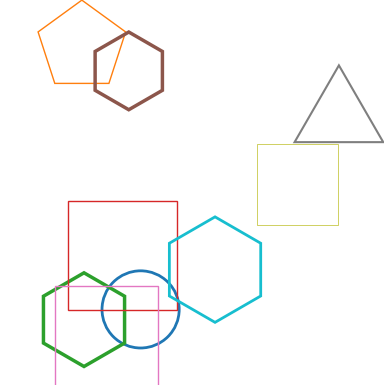[{"shape": "circle", "thickness": 2, "radius": 0.5, "center": [0.365, 0.196]}, {"shape": "pentagon", "thickness": 1, "radius": 0.6, "center": [0.213, 0.88]}, {"shape": "hexagon", "thickness": 2.5, "radius": 0.61, "center": [0.218, 0.17]}, {"shape": "square", "thickness": 1, "radius": 0.71, "center": [0.318, 0.336]}, {"shape": "hexagon", "thickness": 2.5, "radius": 0.5, "center": [0.334, 0.816]}, {"shape": "square", "thickness": 1, "radius": 0.67, "center": [0.277, 0.123]}, {"shape": "triangle", "thickness": 1.5, "radius": 0.66, "center": [0.88, 0.697]}, {"shape": "square", "thickness": 0.5, "radius": 0.52, "center": [0.773, 0.52]}, {"shape": "hexagon", "thickness": 2, "radius": 0.68, "center": [0.559, 0.3]}]